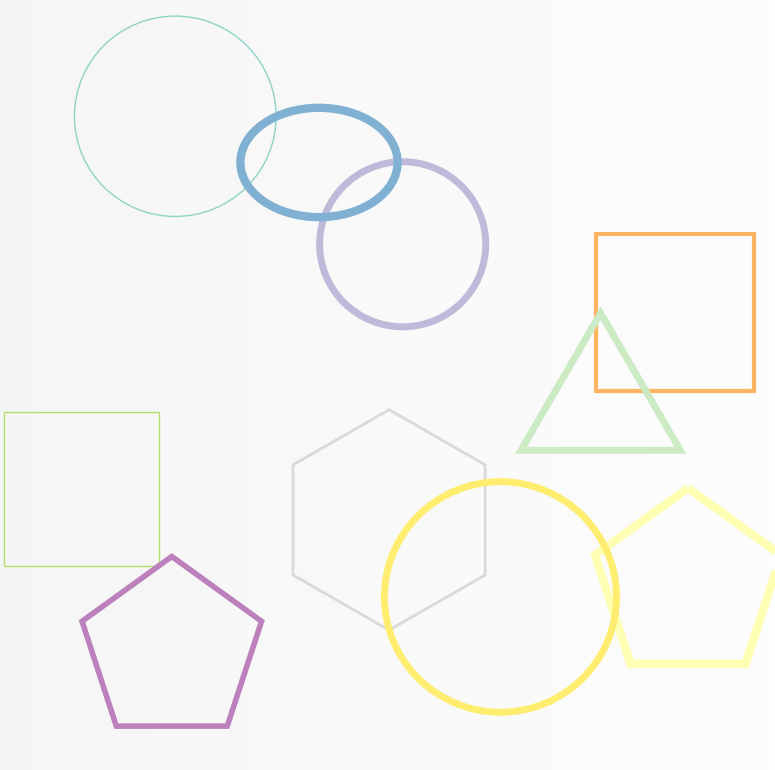[{"shape": "circle", "thickness": 0.5, "radius": 0.65, "center": [0.226, 0.849]}, {"shape": "pentagon", "thickness": 3, "radius": 0.63, "center": [0.888, 0.24]}, {"shape": "circle", "thickness": 2.5, "radius": 0.54, "center": [0.52, 0.683]}, {"shape": "oval", "thickness": 3, "radius": 0.51, "center": [0.412, 0.789]}, {"shape": "square", "thickness": 1.5, "radius": 0.51, "center": [0.872, 0.594]}, {"shape": "square", "thickness": 0.5, "radius": 0.5, "center": [0.105, 0.365]}, {"shape": "hexagon", "thickness": 1, "radius": 0.72, "center": [0.502, 0.325]}, {"shape": "pentagon", "thickness": 2, "radius": 0.61, "center": [0.222, 0.156]}, {"shape": "triangle", "thickness": 2.5, "radius": 0.59, "center": [0.775, 0.475]}, {"shape": "circle", "thickness": 2.5, "radius": 0.75, "center": [0.646, 0.225]}]